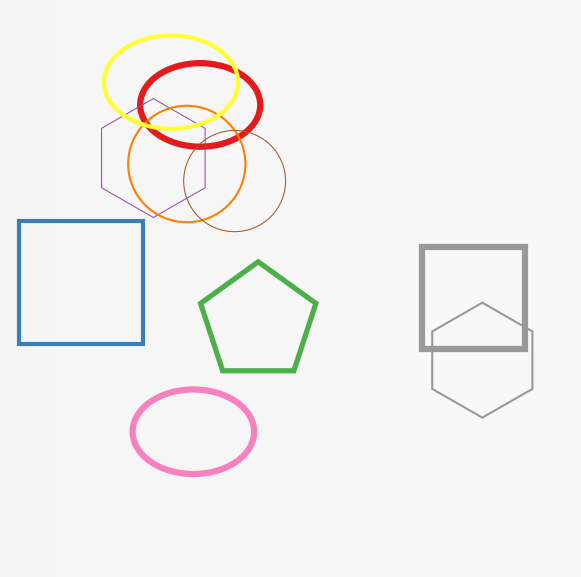[{"shape": "oval", "thickness": 3, "radius": 0.52, "center": [0.344, 0.817]}, {"shape": "square", "thickness": 2, "radius": 0.53, "center": [0.139, 0.511]}, {"shape": "pentagon", "thickness": 2.5, "radius": 0.52, "center": [0.444, 0.442]}, {"shape": "hexagon", "thickness": 0.5, "radius": 0.51, "center": [0.264, 0.725]}, {"shape": "circle", "thickness": 1, "radius": 0.5, "center": [0.321, 0.715]}, {"shape": "oval", "thickness": 2, "radius": 0.58, "center": [0.294, 0.857]}, {"shape": "circle", "thickness": 0.5, "radius": 0.44, "center": [0.404, 0.686]}, {"shape": "oval", "thickness": 3, "radius": 0.52, "center": [0.333, 0.252]}, {"shape": "square", "thickness": 3, "radius": 0.44, "center": [0.815, 0.483]}, {"shape": "hexagon", "thickness": 1, "radius": 0.5, "center": [0.83, 0.375]}]